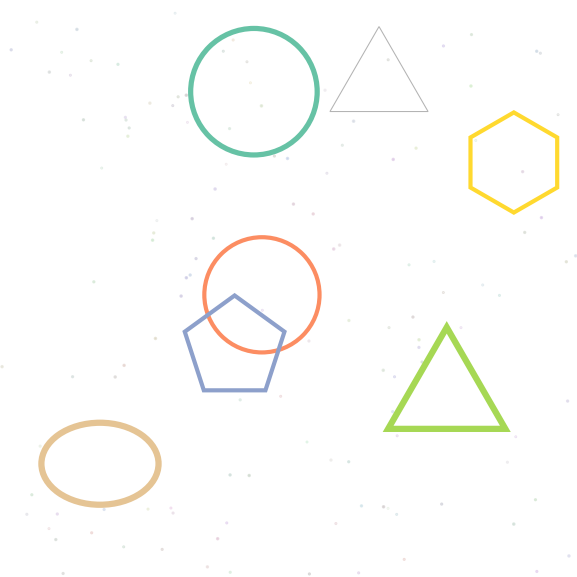[{"shape": "circle", "thickness": 2.5, "radius": 0.55, "center": [0.44, 0.84]}, {"shape": "circle", "thickness": 2, "radius": 0.5, "center": [0.454, 0.489]}, {"shape": "pentagon", "thickness": 2, "radius": 0.45, "center": [0.406, 0.397]}, {"shape": "triangle", "thickness": 3, "radius": 0.59, "center": [0.774, 0.315]}, {"shape": "hexagon", "thickness": 2, "radius": 0.43, "center": [0.89, 0.718]}, {"shape": "oval", "thickness": 3, "radius": 0.51, "center": [0.173, 0.196]}, {"shape": "triangle", "thickness": 0.5, "radius": 0.49, "center": [0.656, 0.855]}]